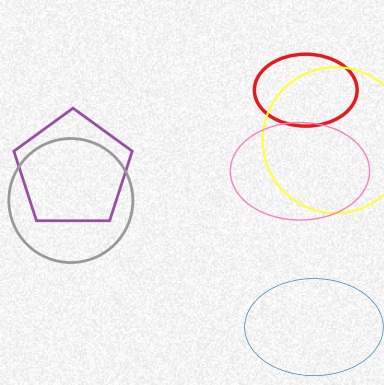[{"shape": "oval", "thickness": 2.5, "radius": 0.67, "center": [0.794, 0.766]}, {"shape": "oval", "thickness": 0.5, "radius": 0.9, "center": [0.815, 0.15]}, {"shape": "pentagon", "thickness": 2, "radius": 0.81, "center": [0.19, 0.557]}, {"shape": "circle", "thickness": 1.5, "radius": 0.95, "center": [0.872, 0.636]}, {"shape": "oval", "thickness": 1, "radius": 0.9, "center": [0.779, 0.555]}, {"shape": "circle", "thickness": 2, "radius": 0.81, "center": [0.184, 0.479]}]